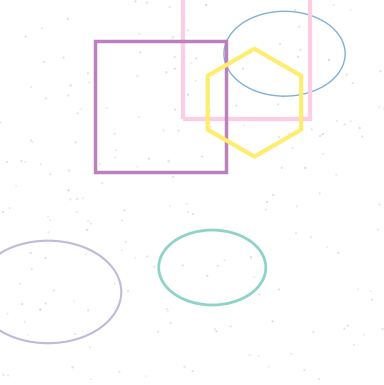[{"shape": "oval", "thickness": 2, "radius": 0.7, "center": [0.551, 0.305]}, {"shape": "oval", "thickness": 1.5, "radius": 0.95, "center": [0.125, 0.242]}, {"shape": "oval", "thickness": 1, "radius": 0.79, "center": [0.739, 0.86]}, {"shape": "square", "thickness": 3, "radius": 0.83, "center": [0.639, 0.857]}, {"shape": "square", "thickness": 2.5, "radius": 0.85, "center": [0.417, 0.723]}, {"shape": "hexagon", "thickness": 3, "radius": 0.7, "center": [0.661, 0.733]}]